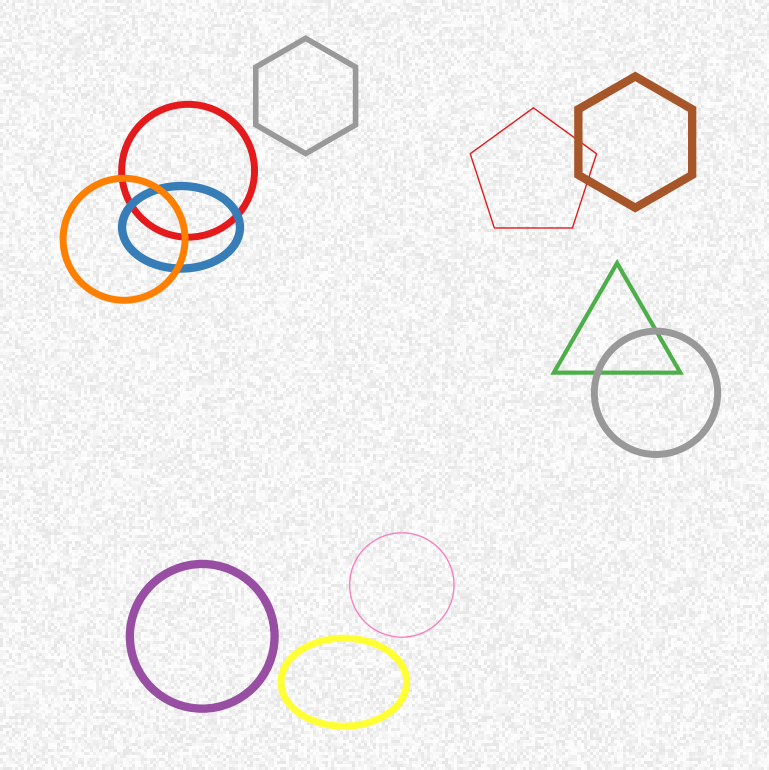[{"shape": "circle", "thickness": 2.5, "radius": 0.43, "center": [0.244, 0.778]}, {"shape": "pentagon", "thickness": 0.5, "radius": 0.43, "center": [0.693, 0.774]}, {"shape": "oval", "thickness": 3, "radius": 0.38, "center": [0.235, 0.705]}, {"shape": "triangle", "thickness": 1.5, "radius": 0.47, "center": [0.801, 0.563]}, {"shape": "circle", "thickness": 3, "radius": 0.47, "center": [0.263, 0.174]}, {"shape": "circle", "thickness": 2.5, "radius": 0.4, "center": [0.161, 0.689]}, {"shape": "oval", "thickness": 2.5, "radius": 0.41, "center": [0.447, 0.114]}, {"shape": "hexagon", "thickness": 3, "radius": 0.43, "center": [0.825, 0.815]}, {"shape": "circle", "thickness": 0.5, "radius": 0.34, "center": [0.522, 0.24]}, {"shape": "circle", "thickness": 2.5, "radius": 0.4, "center": [0.852, 0.49]}, {"shape": "hexagon", "thickness": 2, "radius": 0.37, "center": [0.397, 0.875]}]